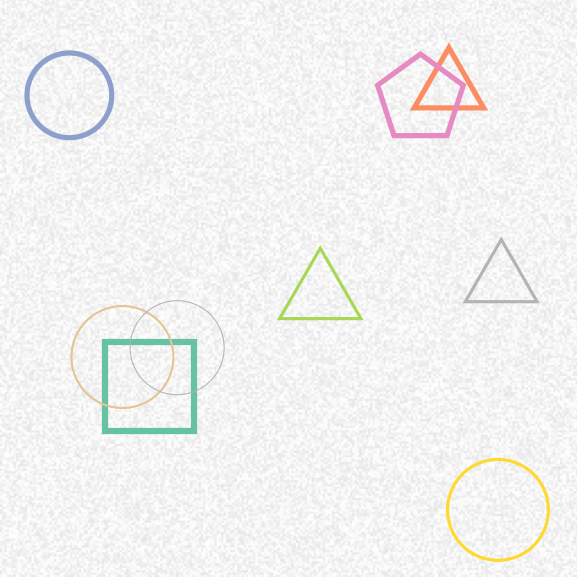[{"shape": "square", "thickness": 3, "radius": 0.39, "center": [0.259, 0.331]}, {"shape": "triangle", "thickness": 2.5, "radius": 0.35, "center": [0.777, 0.847]}, {"shape": "circle", "thickness": 2.5, "radius": 0.37, "center": [0.12, 0.834]}, {"shape": "pentagon", "thickness": 2.5, "radius": 0.39, "center": [0.728, 0.827]}, {"shape": "triangle", "thickness": 1.5, "radius": 0.41, "center": [0.555, 0.488]}, {"shape": "circle", "thickness": 1.5, "radius": 0.44, "center": [0.862, 0.116]}, {"shape": "circle", "thickness": 1, "radius": 0.44, "center": [0.212, 0.381]}, {"shape": "circle", "thickness": 0.5, "radius": 0.41, "center": [0.307, 0.397]}, {"shape": "triangle", "thickness": 1.5, "radius": 0.36, "center": [0.868, 0.513]}]